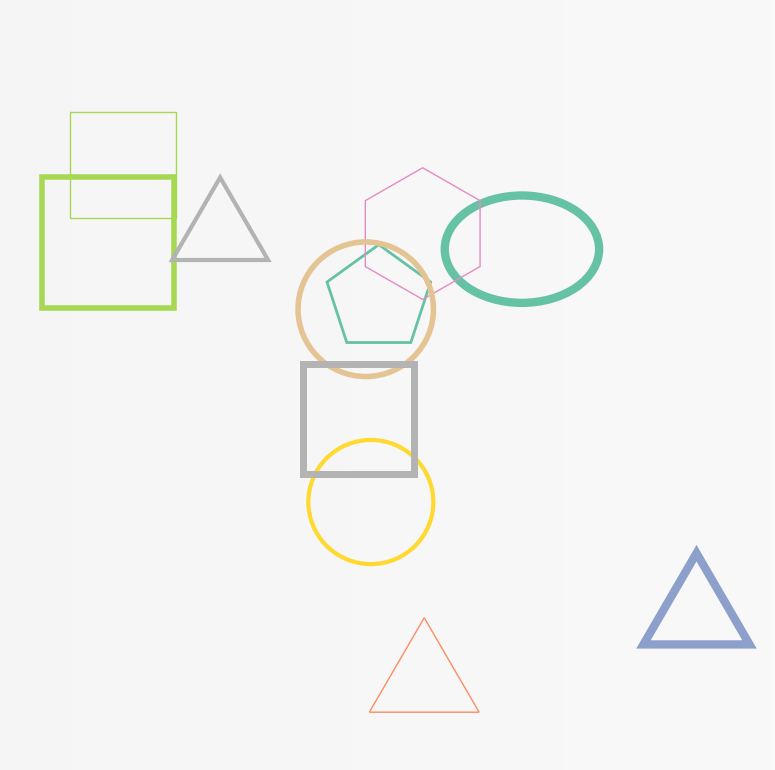[{"shape": "oval", "thickness": 3, "radius": 0.5, "center": [0.673, 0.676]}, {"shape": "pentagon", "thickness": 1, "radius": 0.35, "center": [0.489, 0.612]}, {"shape": "triangle", "thickness": 0.5, "radius": 0.41, "center": [0.547, 0.116]}, {"shape": "triangle", "thickness": 3, "radius": 0.4, "center": [0.899, 0.203]}, {"shape": "hexagon", "thickness": 0.5, "radius": 0.43, "center": [0.545, 0.697]}, {"shape": "square", "thickness": 0.5, "radius": 0.34, "center": [0.158, 0.786]}, {"shape": "square", "thickness": 2, "radius": 0.42, "center": [0.139, 0.685]}, {"shape": "circle", "thickness": 1.5, "radius": 0.4, "center": [0.479, 0.348]}, {"shape": "circle", "thickness": 2, "radius": 0.44, "center": [0.472, 0.598]}, {"shape": "square", "thickness": 2.5, "radius": 0.36, "center": [0.463, 0.456]}, {"shape": "triangle", "thickness": 1.5, "radius": 0.36, "center": [0.284, 0.698]}]